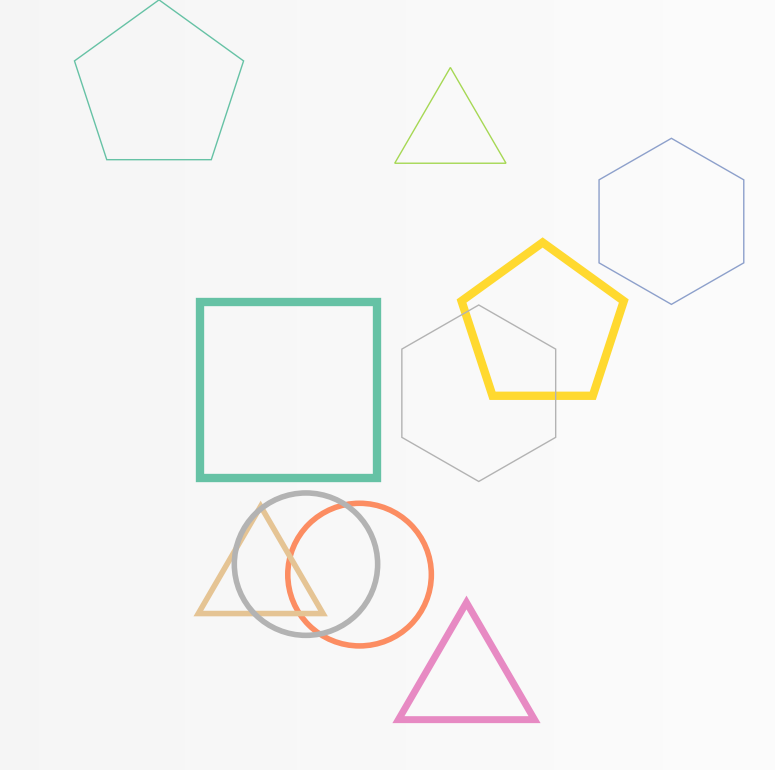[{"shape": "pentagon", "thickness": 0.5, "radius": 0.57, "center": [0.205, 0.885]}, {"shape": "square", "thickness": 3, "radius": 0.57, "center": [0.372, 0.494]}, {"shape": "circle", "thickness": 2, "radius": 0.46, "center": [0.464, 0.254]}, {"shape": "hexagon", "thickness": 0.5, "radius": 0.54, "center": [0.866, 0.713]}, {"shape": "triangle", "thickness": 2.5, "radius": 0.51, "center": [0.602, 0.116]}, {"shape": "triangle", "thickness": 0.5, "radius": 0.41, "center": [0.581, 0.829]}, {"shape": "pentagon", "thickness": 3, "radius": 0.55, "center": [0.7, 0.575]}, {"shape": "triangle", "thickness": 2, "radius": 0.46, "center": [0.336, 0.25]}, {"shape": "hexagon", "thickness": 0.5, "radius": 0.57, "center": [0.618, 0.489]}, {"shape": "circle", "thickness": 2, "radius": 0.46, "center": [0.395, 0.267]}]